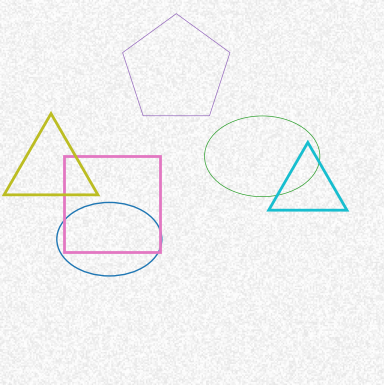[{"shape": "oval", "thickness": 1, "radius": 0.68, "center": [0.284, 0.379]}, {"shape": "oval", "thickness": 0.5, "radius": 0.75, "center": [0.681, 0.594]}, {"shape": "pentagon", "thickness": 0.5, "radius": 0.73, "center": [0.458, 0.818]}, {"shape": "square", "thickness": 2, "radius": 0.62, "center": [0.29, 0.471]}, {"shape": "triangle", "thickness": 2, "radius": 0.7, "center": [0.133, 0.564]}, {"shape": "triangle", "thickness": 2, "radius": 0.59, "center": [0.8, 0.513]}]